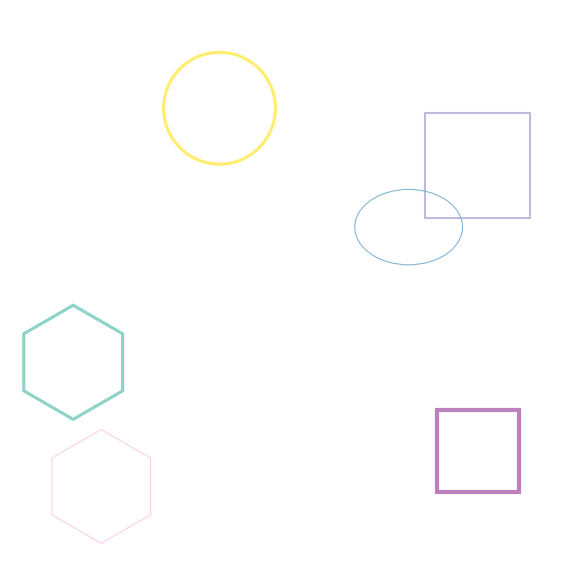[{"shape": "hexagon", "thickness": 1.5, "radius": 0.49, "center": [0.127, 0.372]}, {"shape": "square", "thickness": 1, "radius": 0.45, "center": [0.826, 0.713]}, {"shape": "oval", "thickness": 0.5, "radius": 0.47, "center": [0.708, 0.606]}, {"shape": "hexagon", "thickness": 0.5, "radius": 0.49, "center": [0.175, 0.157]}, {"shape": "square", "thickness": 2, "radius": 0.35, "center": [0.827, 0.218]}, {"shape": "circle", "thickness": 1.5, "radius": 0.48, "center": [0.38, 0.812]}]